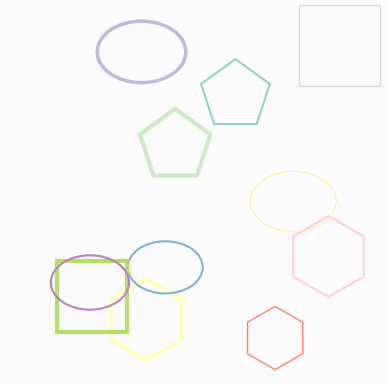[{"shape": "pentagon", "thickness": 1.5, "radius": 0.47, "center": [0.608, 0.753]}, {"shape": "hexagon", "thickness": 2.5, "radius": 0.53, "center": [0.377, 0.17]}, {"shape": "oval", "thickness": 2.5, "radius": 0.57, "center": [0.365, 0.865]}, {"shape": "hexagon", "thickness": 1, "radius": 0.41, "center": [0.71, 0.122]}, {"shape": "oval", "thickness": 1.5, "radius": 0.48, "center": [0.426, 0.306]}, {"shape": "square", "thickness": 3, "radius": 0.46, "center": [0.237, 0.23]}, {"shape": "hexagon", "thickness": 1.5, "radius": 0.52, "center": [0.848, 0.334]}, {"shape": "square", "thickness": 1, "radius": 0.52, "center": [0.877, 0.882]}, {"shape": "oval", "thickness": 1.5, "radius": 0.5, "center": [0.232, 0.266]}, {"shape": "pentagon", "thickness": 3, "radius": 0.48, "center": [0.452, 0.622]}, {"shape": "oval", "thickness": 0.5, "radius": 0.56, "center": [0.757, 0.477]}]